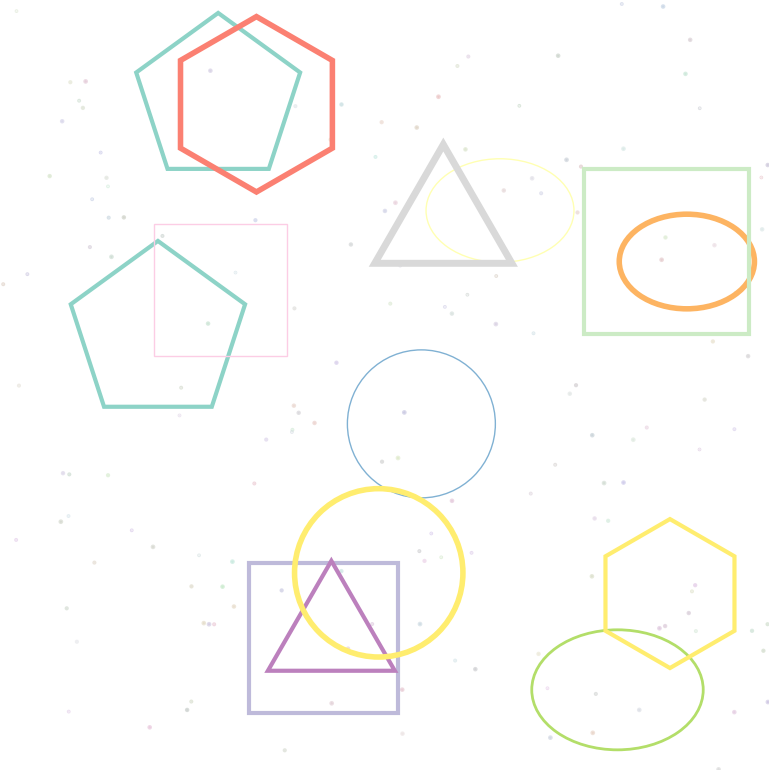[{"shape": "pentagon", "thickness": 1.5, "radius": 0.56, "center": [0.283, 0.871]}, {"shape": "pentagon", "thickness": 1.5, "radius": 0.6, "center": [0.205, 0.568]}, {"shape": "oval", "thickness": 0.5, "radius": 0.48, "center": [0.649, 0.727]}, {"shape": "square", "thickness": 1.5, "radius": 0.48, "center": [0.42, 0.171]}, {"shape": "hexagon", "thickness": 2, "radius": 0.57, "center": [0.333, 0.865]}, {"shape": "circle", "thickness": 0.5, "radius": 0.48, "center": [0.547, 0.45]}, {"shape": "oval", "thickness": 2, "radius": 0.44, "center": [0.892, 0.66]}, {"shape": "oval", "thickness": 1, "radius": 0.56, "center": [0.802, 0.104]}, {"shape": "square", "thickness": 0.5, "radius": 0.43, "center": [0.286, 0.623]}, {"shape": "triangle", "thickness": 2.5, "radius": 0.51, "center": [0.576, 0.709]}, {"shape": "triangle", "thickness": 1.5, "radius": 0.48, "center": [0.43, 0.176]}, {"shape": "square", "thickness": 1.5, "radius": 0.54, "center": [0.866, 0.673]}, {"shape": "circle", "thickness": 2, "radius": 0.55, "center": [0.492, 0.256]}, {"shape": "hexagon", "thickness": 1.5, "radius": 0.48, "center": [0.87, 0.229]}]